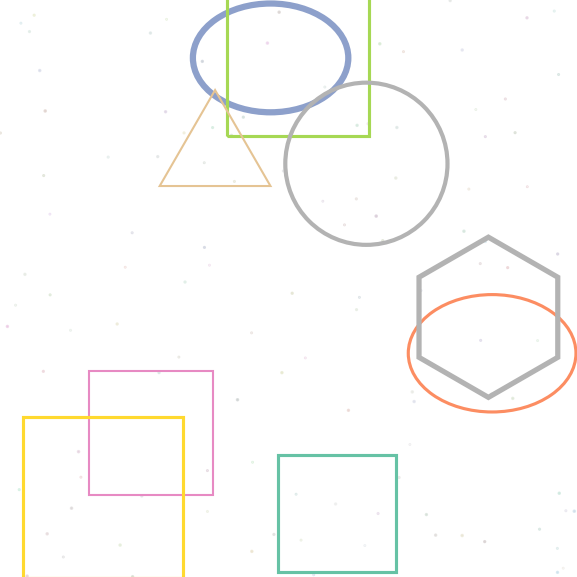[{"shape": "square", "thickness": 1.5, "radius": 0.51, "center": [0.583, 0.11]}, {"shape": "oval", "thickness": 1.5, "radius": 0.73, "center": [0.852, 0.387]}, {"shape": "oval", "thickness": 3, "radius": 0.67, "center": [0.469, 0.899]}, {"shape": "square", "thickness": 1, "radius": 0.54, "center": [0.261, 0.249]}, {"shape": "square", "thickness": 1.5, "radius": 0.62, "center": [0.516, 0.888]}, {"shape": "square", "thickness": 1.5, "radius": 0.69, "center": [0.178, 0.137]}, {"shape": "triangle", "thickness": 1, "radius": 0.55, "center": [0.372, 0.732]}, {"shape": "hexagon", "thickness": 2.5, "radius": 0.69, "center": [0.846, 0.45]}, {"shape": "circle", "thickness": 2, "radius": 0.7, "center": [0.634, 0.716]}]